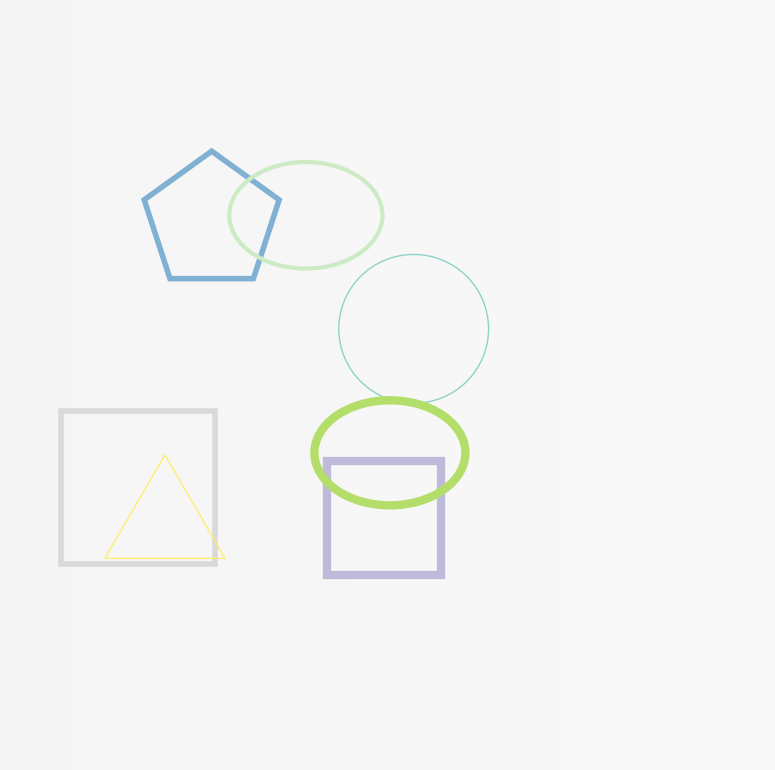[{"shape": "circle", "thickness": 0.5, "radius": 0.48, "center": [0.534, 0.573]}, {"shape": "square", "thickness": 3, "radius": 0.37, "center": [0.495, 0.328]}, {"shape": "pentagon", "thickness": 2, "radius": 0.46, "center": [0.273, 0.712]}, {"shape": "oval", "thickness": 3, "radius": 0.49, "center": [0.503, 0.412]}, {"shape": "square", "thickness": 2, "radius": 0.5, "center": [0.178, 0.367]}, {"shape": "oval", "thickness": 1.5, "radius": 0.49, "center": [0.395, 0.72]}, {"shape": "triangle", "thickness": 0.5, "radius": 0.45, "center": [0.213, 0.32]}]